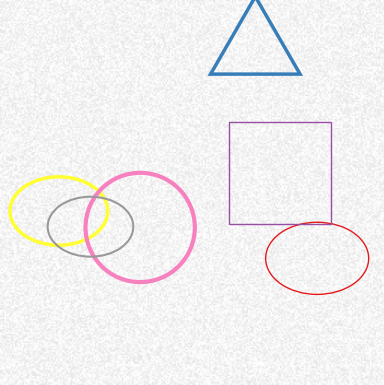[{"shape": "oval", "thickness": 1, "radius": 0.67, "center": [0.824, 0.329]}, {"shape": "triangle", "thickness": 2.5, "radius": 0.67, "center": [0.663, 0.875]}, {"shape": "square", "thickness": 1, "radius": 0.66, "center": [0.727, 0.55]}, {"shape": "oval", "thickness": 2.5, "radius": 0.63, "center": [0.153, 0.452]}, {"shape": "circle", "thickness": 3, "radius": 0.71, "center": [0.364, 0.409]}, {"shape": "oval", "thickness": 1.5, "radius": 0.56, "center": [0.235, 0.411]}]